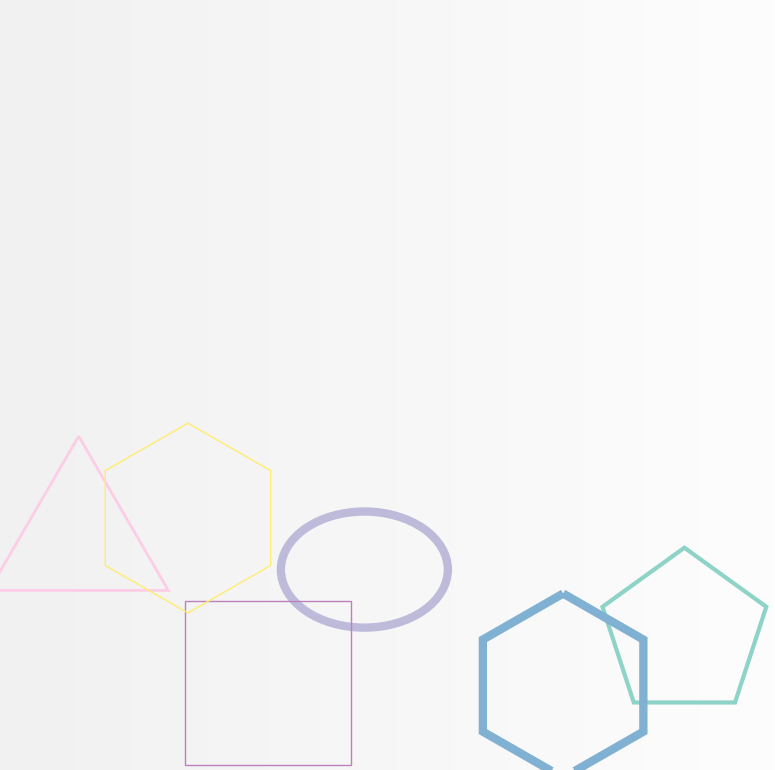[{"shape": "pentagon", "thickness": 1.5, "radius": 0.56, "center": [0.883, 0.178]}, {"shape": "oval", "thickness": 3, "radius": 0.54, "center": [0.47, 0.26]}, {"shape": "hexagon", "thickness": 3, "radius": 0.6, "center": [0.727, 0.11]}, {"shape": "triangle", "thickness": 1, "radius": 0.67, "center": [0.102, 0.3]}, {"shape": "square", "thickness": 0.5, "radius": 0.53, "center": [0.346, 0.113]}, {"shape": "hexagon", "thickness": 0.5, "radius": 0.62, "center": [0.243, 0.327]}]